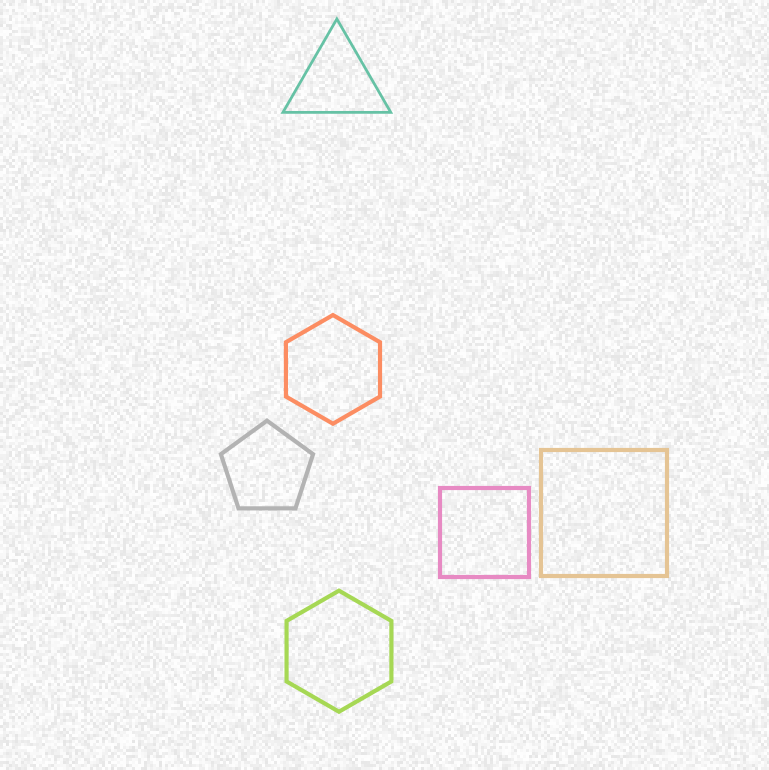[{"shape": "triangle", "thickness": 1, "radius": 0.4, "center": [0.437, 0.895]}, {"shape": "hexagon", "thickness": 1.5, "radius": 0.35, "center": [0.432, 0.52]}, {"shape": "square", "thickness": 1.5, "radius": 0.29, "center": [0.629, 0.308]}, {"shape": "hexagon", "thickness": 1.5, "radius": 0.39, "center": [0.44, 0.154]}, {"shape": "square", "thickness": 1.5, "radius": 0.41, "center": [0.784, 0.334]}, {"shape": "pentagon", "thickness": 1.5, "radius": 0.31, "center": [0.347, 0.391]}]